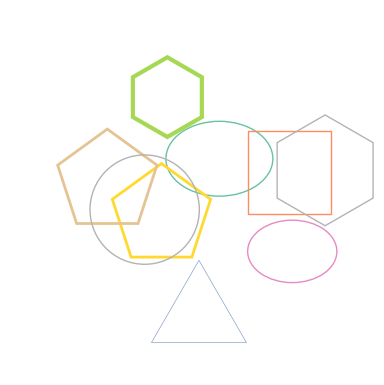[{"shape": "oval", "thickness": 1, "radius": 0.69, "center": [0.57, 0.588]}, {"shape": "square", "thickness": 1, "radius": 0.54, "center": [0.752, 0.552]}, {"shape": "triangle", "thickness": 0.5, "radius": 0.71, "center": [0.517, 0.181]}, {"shape": "oval", "thickness": 1, "radius": 0.58, "center": [0.759, 0.347]}, {"shape": "hexagon", "thickness": 3, "radius": 0.52, "center": [0.435, 0.748]}, {"shape": "pentagon", "thickness": 2, "radius": 0.67, "center": [0.419, 0.441]}, {"shape": "pentagon", "thickness": 2, "radius": 0.68, "center": [0.279, 0.529]}, {"shape": "hexagon", "thickness": 1, "radius": 0.72, "center": [0.844, 0.557]}, {"shape": "circle", "thickness": 1, "radius": 0.71, "center": [0.376, 0.456]}]